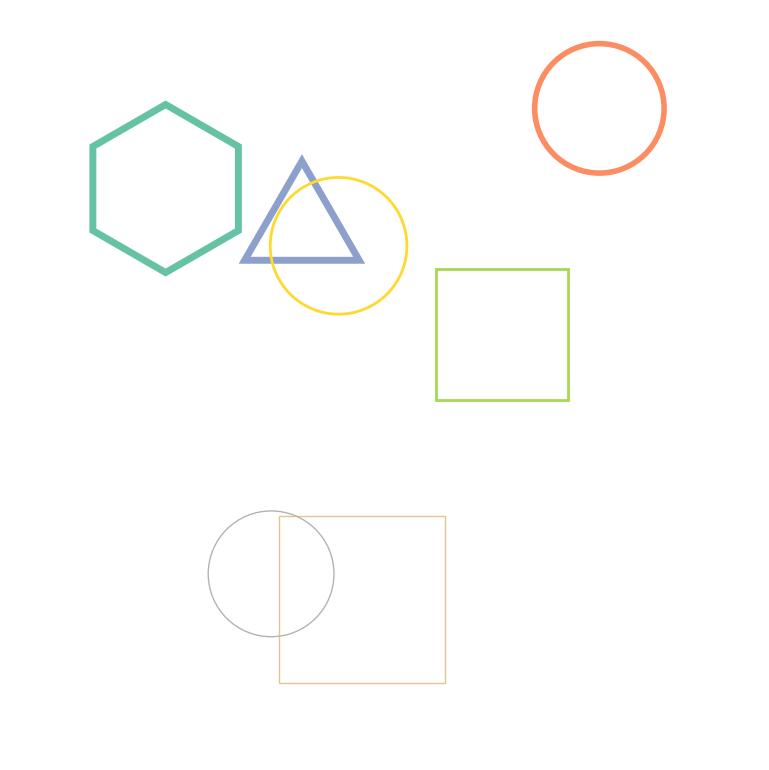[{"shape": "hexagon", "thickness": 2.5, "radius": 0.55, "center": [0.215, 0.755]}, {"shape": "circle", "thickness": 2, "radius": 0.42, "center": [0.778, 0.859]}, {"shape": "triangle", "thickness": 2.5, "radius": 0.43, "center": [0.392, 0.705]}, {"shape": "square", "thickness": 1, "radius": 0.43, "center": [0.652, 0.566]}, {"shape": "circle", "thickness": 1, "radius": 0.44, "center": [0.44, 0.681]}, {"shape": "square", "thickness": 0.5, "radius": 0.54, "center": [0.471, 0.222]}, {"shape": "circle", "thickness": 0.5, "radius": 0.41, "center": [0.352, 0.255]}]